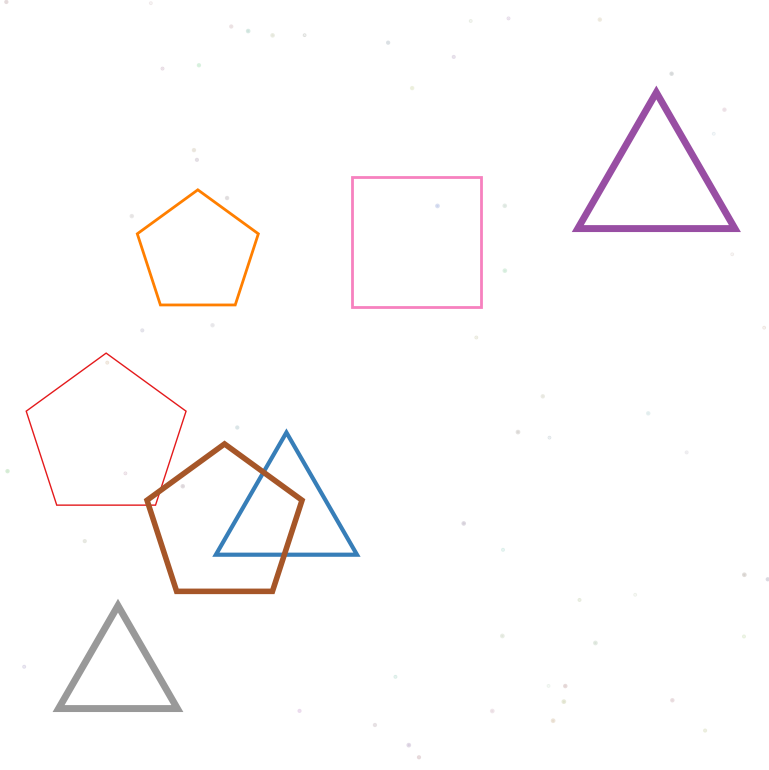[{"shape": "pentagon", "thickness": 0.5, "radius": 0.55, "center": [0.138, 0.432]}, {"shape": "triangle", "thickness": 1.5, "radius": 0.53, "center": [0.372, 0.333]}, {"shape": "triangle", "thickness": 2.5, "radius": 0.59, "center": [0.852, 0.762]}, {"shape": "pentagon", "thickness": 1, "radius": 0.41, "center": [0.257, 0.671]}, {"shape": "pentagon", "thickness": 2, "radius": 0.53, "center": [0.292, 0.318]}, {"shape": "square", "thickness": 1, "radius": 0.42, "center": [0.541, 0.685]}, {"shape": "triangle", "thickness": 2.5, "radius": 0.45, "center": [0.153, 0.124]}]